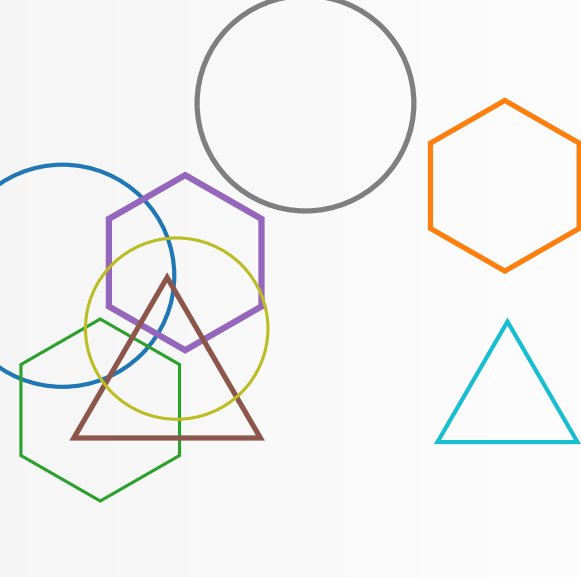[{"shape": "circle", "thickness": 2, "radius": 0.96, "center": [0.108, 0.522]}, {"shape": "hexagon", "thickness": 2.5, "radius": 0.74, "center": [0.869, 0.677]}, {"shape": "hexagon", "thickness": 1.5, "radius": 0.79, "center": [0.172, 0.289]}, {"shape": "hexagon", "thickness": 3, "radius": 0.76, "center": [0.319, 0.544]}, {"shape": "triangle", "thickness": 2.5, "radius": 0.93, "center": [0.288, 0.333]}, {"shape": "circle", "thickness": 2.5, "radius": 0.93, "center": [0.526, 0.82]}, {"shape": "circle", "thickness": 1.5, "radius": 0.78, "center": [0.304, 0.43]}, {"shape": "triangle", "thickness": 2, "radius": 0.7, "center": [0.873, 0.303]}]